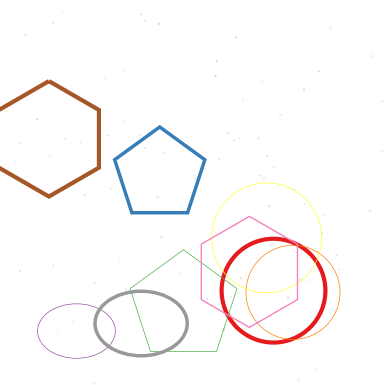[{"shape": "circle", "thickness": 3, "radius": 0.67, "center": [0.71, 0.245]}, {"shape": "pentagon", "thickness": 2.5, "radius": 0.62, "center": [0.415, 0.547]}, {"shape": "pentagon", "thickness": 0.5, "radius": 0.73, "center": [0.477, 0.205]}, {"shape": "oval", "thickness": 0.5, "radius": 0.51, "center": [0.199, 0.14]}, {"shape": "circle", "thickness": 0.5, "radius": 0.61, "center": [0.761, 0.241]}, {"shape": "circle", "thickness": 0.5, "radius": 0.71, "center": [0.693, 0.382]}, {"shape": "hexagon", "thickness": 3, "radius": 0.75, "center": [0.127, 0.639]}, {"shape": "hexagon", "thickness": 1, "radius": 0.72, "center": [0.648, 0.294]}, {"shape": "oval", "thickness": 2.5, "radius": 0.6, "center": [0.367, 0.16]}]